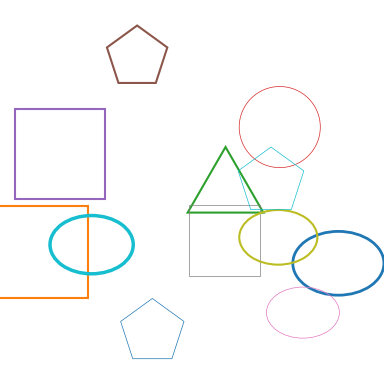[{"shape": "pentagon", "thickness": 0.5, "radius": 0.43, "center": [0.396, 0.138]}, {"shape": "oval", "thickness": 2, "radius": 0.59, "center": [0.879, 0.316]}, {"shape": "square", "thickness": 1.5, "radius": 0.6, "center": [0.11, 0.345]}, {"shape": "triangle", "thickness": 1.5, "radius": 0.57, "center": [0.586, 0.505]}, {"shape": "circle", "thickness": 0.5, "radius": 0.53, "center": [0.727, 0.67]}, {"shape": "square", "thickness": 1.5, "radius": 0.58, "center": [0.155, 0.6]}, {"shape": "pentagon", "thickness": 1.5, "radius": 0.41, "center": [0.356, 0.851]}, {"shape": "oval", "thickness": 0.5, "radius": 0.47, "center": [0.787, 0.188]}, {"shape": "square", "thickness": 0.5, "radius": 0.46, "center": [0.583, 0.375]}, {"shape": "oval", "thickness": 1.5, "radius": 0.51, "center": [0.723, 0.384]}, {"shape": "pentagon", "thickness": 0.5, "radius": 0.45, "center": [0.704, 0.528]}, {"shape": "oval", "thickness": 2.5, "radius": 0.54, "center": [0.238, 0.364]}]